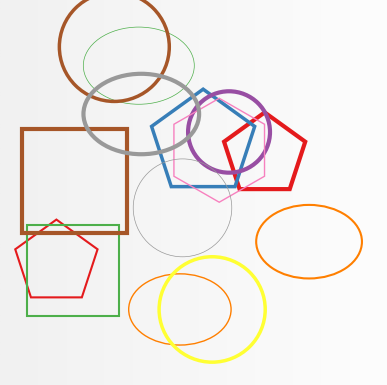[{"shape": "pentagon", "thickness": 3, "radius": 0.55, "center": [0.683, 0.598]}, {"shape": "pentagon", "thickness": 1.5, "radius": 0.56, "center": [0.146, 0.318]}, {"shape": "pentagon", "thickness": 2.5, "radius": 0.7, "center": [0.524, 0.628]}, {"shape": "oval", "thickness": 0.5, "radius": 0.72, "center": [0.358, 0.829]}, {"shape": "square", "thickness": 1.5, "radius": 0.59, "center": [0.189, 0.297]}, {"shape": "circle", "thickness": 3, "radius": 0.53, "center": [0.591, 0.657]}, {"shape": "oval", "thickness": 1.5, "radius": 0.68, "center": [0.798, 0.372]}, {"shape": "oval", "thickness": 1, "radius": 0.66, "center": [0.464, 0.196]}, {"shape": "circle", "thickness": 2.5, "radius": 0.68, "center": [0.548, 0.196]}, {"shape": "circle", "thickness": 2.5, "radius": 0.71, "center": [0.295, 0.878]}, {"shape": "square", "thickness": 3, "radius": 0.67, "center": [0.192, 0.53]}, {"shape": "hexagon", "thickness": 1, "radius": 0.67, "center": [0.566, 0.61]}, {"shape": "circle", "thickness": 0.5, "radius": 0.64, "center": [0.471, 0.46]}, {"shape": "oval", "thickness": 3, "radius": 0.75, "center": [0.365, 0.704]}]